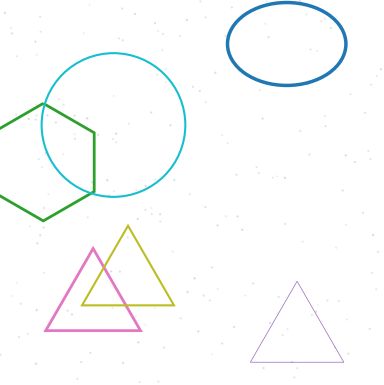[{"shape": "oval", "thickness": 2.5, "radius": 0.77, "center": [0.745, 0.886]}, {"shape": "hexagon", "thickness": 2, "radius": 0.76, "center": [0.113, 0.579]}, {"shape": "triangle", "thickness": 0.5, "radius": 0.7, "center": [0.772, 0.129]}, {"shape": "triangle", "thickness": 2, "radius": 0.71, "center": [0.242, 0.212]}, {"shape": "triangle", "thickness": 1.5, "radius": 0.69, "center": [0.332, 0.276]}, {"shape": "circle", "thickness": 1.5, "radius": 0.93, "center": [0.295, 0.675]}]